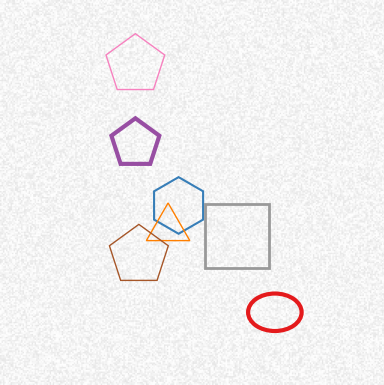[{"shape": "oval", "thickness": 3, "radius": 0.35, "center": [0.714, 0.189]}, {"shape": "hexagon", "thickness": 1.5, "radius": 0.37, "center": [0.464, 0.466]}, {"shape": "pentagon", "thickness": 3, "radius": 0.33, "center": [0.352, 0.627]}, {"shape": "triangle", "thickness": 1, "radius": 0.33, "center": [0.437, 0.408]}, {"shape": "pentagon", "thickness": 1, "radius": 0.4, "center": [0.361, 0.337]}, {"shape": "pentagon", "thickness": 1, "radius": 0.4, "center": [0.352, 0.832]}, {"shape": "square", "thickness": 2, "radius": 0.41, "center": [0.615, 0.388]}]